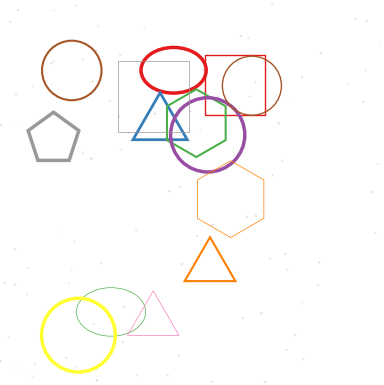[{"shape": "oval", "thickness": 2.5, "radius": 0.42, "center": [0.451, 0.818]}, {"shape": "square", "thickness": 1, "radius": 0.39, "center": [0.61, 0.779]}, {"shape": "triangle", "thickness": 2, "radius": 0.41, "center": [0.416, 0.678]}, {"shape": "hexagon", "thickness": 1.5, "radius": 0.44, "center": [0.51, 0.68]}, {"shape": "oval", "thickness": 0.5, "radius": 0.45, "center": [0.288, 0.19]}, {"shape": "circle", "thickness": 2.5, "radius": 0.48, "center": [0.539, 0.65]}, {"shape": "triangle", "thickness": 1.5, "radius": 0.38, "center": [0.546, 0.308]}, {"shape": "hexagon", "thickness": 0.5, "radius": 0.5, "center": [0.599, 0.483]}, {"shape": "circle", "thickness": 2.5, "radius": 0.48, "center": [0.204, 0.129]}, {"shape": "circle", "thickness": 1.5, "radius": 0.39, "center": [0.187, 0.817]}, {"shape": "circle", "thickness": 1, "radius": 0.38, "center": [0.654, 0.777]}, {"shape": "triangle", "thickness": 0.5, "radius": 0.39, "center": [0.398, 0.167]}, {"shape": "pentagon", "thickness": 2.5, "radius": 0.35, "center": [0.139, 0.639]}, {"shape": "square", "thickness": 0.5, "radius": 0.47, "center": [0.398, 0.749]}]